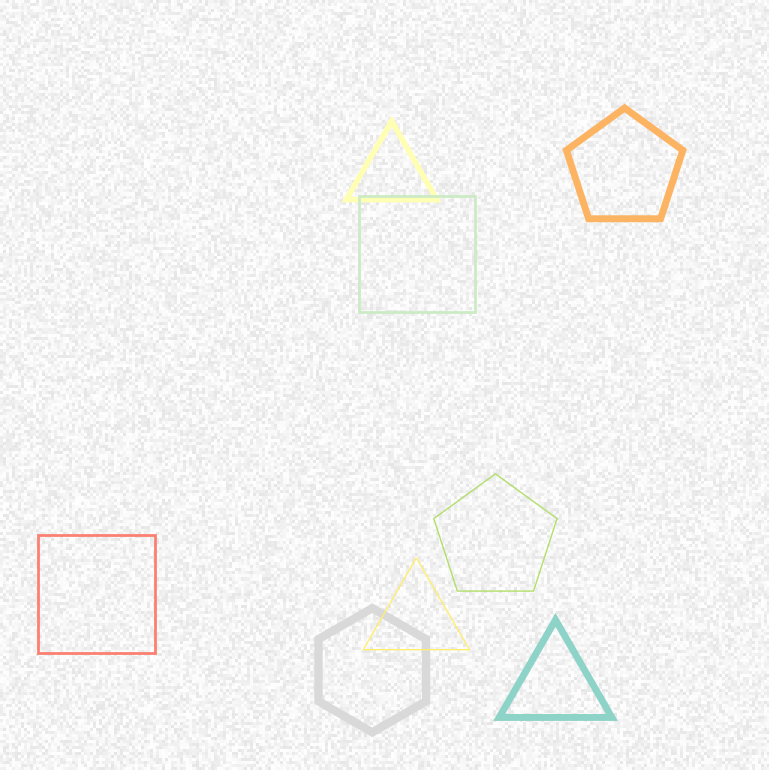[{"shape": "triangle", "thickness": 2.5, "radius": 0.42, "center": [0.721, 0.11]}, {"shape": "triangle", "thickness": 2, "radius": 0.34, "center": [0.509, 0.775]}, {"shape": "square", "thickness": 1, "radius": 0.38, "center": [0.125, 0.228]}, {"shape": "pentagon", "thickness": 2.5, "radius": 0.4, "center": [0.811, 0.78]}, {"shape": "pentagon", "thickness": 0.5, "radius": 0.42, "center": [0.643, 0.3]}, {"shape": "hexagon", "thickness": 3, "radius": 0.4, "center": [0.483, 0.13]}, {"shape": "square", "thickness": 1, "radius": 0.38, "center": [0.541, 0.67]}, {"shape": "triangle", "thickness": 0.5, "radius": 0.4, "center": [0.541, 0.196]}]